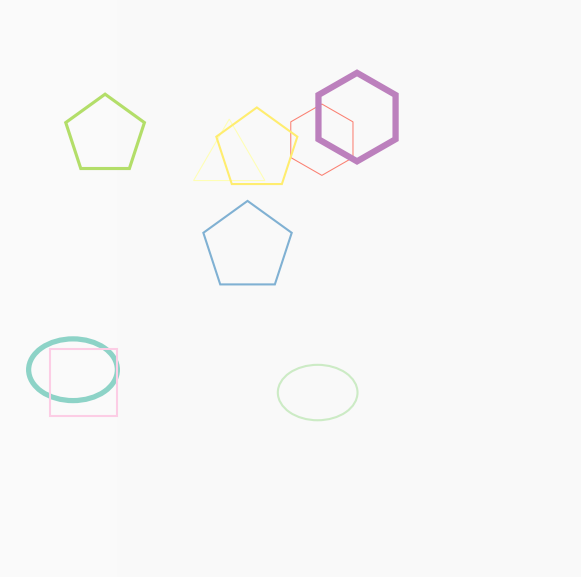[{"shape": "oval", "thickness": 2.5, "radius": 0.38, "center": [0.126, 0.359]}, {"shape": "triangle", "thickness": 0.5, "radius": 0.35, "center": [0.394, 0.722]}, {"shape": "hexagon", "thickness": 0.5, "radius": 0.31, "center": [0.554, 0.757]}, {"shape": "pentagon", "thickness": 1, "radius": 0.4, "center": [0.426, 0.571]}, {"shape": "pentagon", "thickness": 1.5, "radius": 0.36, "center": [0.181, 0.765]}, {"shape": "square", "thickness": 1, "radius": 0.29, "center": [0.144, 0.336]}, {"shape": "hexagon", "thickness": 3, "radius": 0.38, "center": [0.614, 0.796]}, {"shape": "oval", "thickness": 1, "radius": 0.34, "center": [0.547, 0.319]}, {"shape": "pentagon", "thickness": 1, "radius": 0.37, "center": [0.442, 0.74]}]